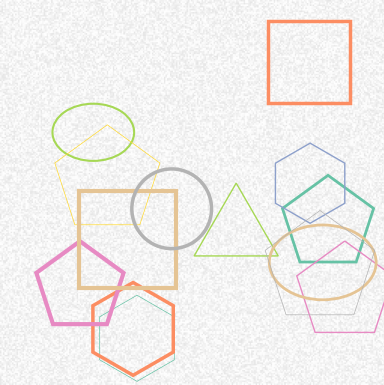[{"shape": "hexagon", "thickness": 0.5, "radius": 0.56, "center": [0.356, 0.121]}, {"shape": "pentagon", "thickness": 2, "radius": 0.62, "center": [0.852, 0.42]}, {"shape": "hexagon", "thickness": 2.5, "radius": 0.6, "center": [0.346, 0.146]}, {"shape": "square", "thickness": 2.5, "radius": 0.53, "center": [0.803, 0.839]}, {"shape": "hexagon", "thickness": 1, "radius": 0.52, "center": [0.805, 0.524]}, {"shape": "pentagon", "thickness": 3, "radius": 0.6, "center": [0.208, 0.254]}, {"shape": "pentagon", "thickness": 1, "radius": 0.66, "center": [0.896, 0.243]}, {"shape": "oval", "thickness": 1.5, "radius": 0.53, "center": [0.242, 0.656]}, {"shape": "triangle", "thickness": 1, "radius": 0.63, "center": [0.613, 0.398]}, {"shape": "pentagon", "thickness": 0.5, "radius": 0.72, "center": [0.279, 0.532]}, {"shape": "oval", "thickness": 2, "radius": 0.69, "center": [0.838, 0.318]}, {"shape": "square", "thickness": 3, "radius": 0.63, "center": [0.33, 0.378]}, {"shape": "circle", "thickness": 2.5, "radius": 0.52, "center": [0.446, 0.458]}, {"shape": "pentagon", "thickness": 0.5, "radius": 0.75, "center": [0.831, 0.303]}]